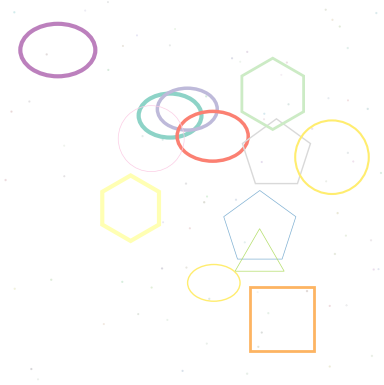[{"shape": "oval", "thickness": 3, "radius": 0.41, "center": [0.442, 0.7]}, {"shape": "hexagon", "thickness": 3, "radius": 0.43, "center": [0.339, 0.459]}, {"shape": "oval", "thickness": 2.5, "radius": 0.39, "center": [0.487, 0.716]}, {"shape": "oval", "thickness": 2.5, "radius": 0.46, "center": [0.552, 0.646]}, {"shape": "pentagon", "thickness": 0.5, "radius": 0.49, "center": [0.675, 0.407]}, {"shape": "square", "thickness": 2, "radius": 0.42, "center": [0.733, 0.171]}, {"shape": "triangle", "thickness": 0.5, "radius": 0.37, "center": [0.674, 0.332]}, {"shape": "circle", "thickness": 0.5, "radius": 0.43, "center": [0.393, 0.64]}, {"shape": "pentagon", "thickness": 1, "radius": 0.46, "center": [0.718, 0.598]}, {"shape": "oval", "thickness": 3, "radius": 0.49, "center": [0.15, 0.87]}, {"shape": "hexagon", "thickness": 2, "radius": 0.46, "center": [0.708, 0.756]}, {"shape": "oval", "thickness": 1, "radius": 0.34, "center": [0.555, 0.265]}, {"shape": "circle", "thickness": 1.5, "radius": 0.48, "center": [0.862, 0.592]}]